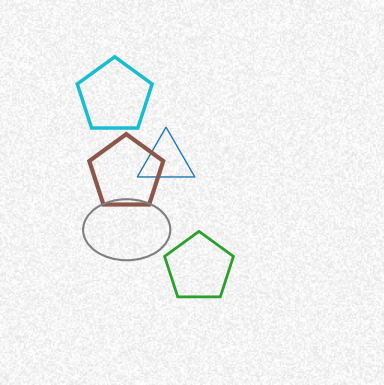[{"shape": "triangle", "thickness": 1, "radius": 0.43, "center": [0.431, 0.583]}, {"shape": "pentagon", "thickness": 2, "radius": 0.47, "center": [0.517, 0.305]}, {"shape": "pentagon", "thickness": 3, "radius": 0.51, "center": [0.328, 0.551]}, {"shape": "oval", "thickness": 1.5, "radius": 0.57, "center": [0.329, 0.403]}, {"shape": "pentagon", "thickness": 2.5, "radius": 0.51, "center": [0.298, 0.75]}]